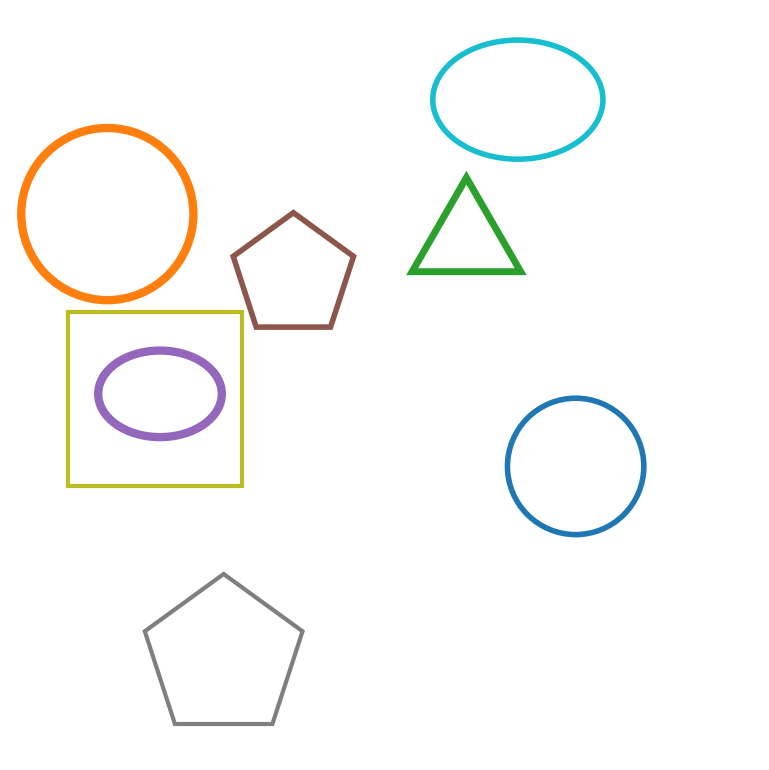[{"shape": "circle", "thickness": 2, "radius": 0.44, "center": [0.748, 0.394]}, {"shape": "circle", "thickness": 3, "radius": 0.56, "center": [0.139, 0.722]}, {"shape": "triangle", "thickness": 2.5, "radius": 0.41, "center": [0.606, 0.688]}, {"shape": "oval", "thickness": 3, "radius": 0.4, "center": [0.208, 0.489]}, {"shape": "pentagon", "thickness": 2, "radius": 0.41, "center": [0.381, 0.642]}, {"shape": "pentagon", "thickness": 1.5, "radius": 0.54, "center": [0.29, 0.147]}, {"shape": "square", "thickness": 1.5, "radius": 0.57, "center": [0.201, 0.482]}, {"shape": "oval", "thickness": 2, "radius": 0.55, "center": [0.673, 0.871]}]